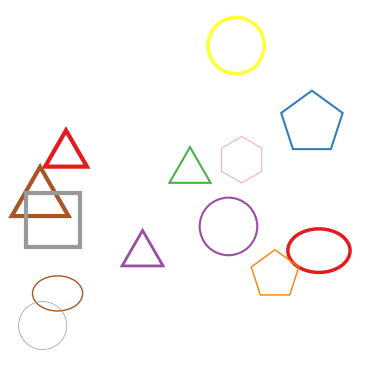[{"shape": "triangle", "thickness": 3, "radius": 0.31, "center": [0.171, 0.599]}, {"shape": "oval", "thickness": 2.5, "radius": 0.4, "center": [0.828, 0.349]}, {"shape": "pentagon", "thickness": 1.5, "radius": 0.42, "center": [0.81, 0.681]}, {"shape": "triangle", "thickness": 1.5, "radius": 0.31, "center": [0.494, 0.556]}, {"shape": "triangle", "thickness": 2, "radius": 0.31, "center": [0.37, 0.34]}, {"shape": "circle", "thickness": 1.5, "radius": 0.37, "center": [0.593, 0.412]}, {"shape": "pentagon", "thickness": 1, "radius": 0.32, "center": [0.714, 0.286]}, {"shape": "circle", "thickness": 2.5, "radius": 0.37, "center": [0.613, 0.882]}, {"shape": "triangle", "thickness": 3, "radius": 0.43, "center": [0.104, 0.481]}, {"shape": "oval", "thickness": 1, "radius": 0.33, "center": [0.15, 0.238]}, {"shape": "hexagon", "thickness": 0.5, "radius": 0.3, "center": [0.628, 0.585]}, {"shape": "circle", "thickness": 0.5, "radius": 0.31, "center": [0.111, 0.154]}, {"shape": "square", "thickness": 3, "radius": 0.35, "center": [0.138, 0.429]}]